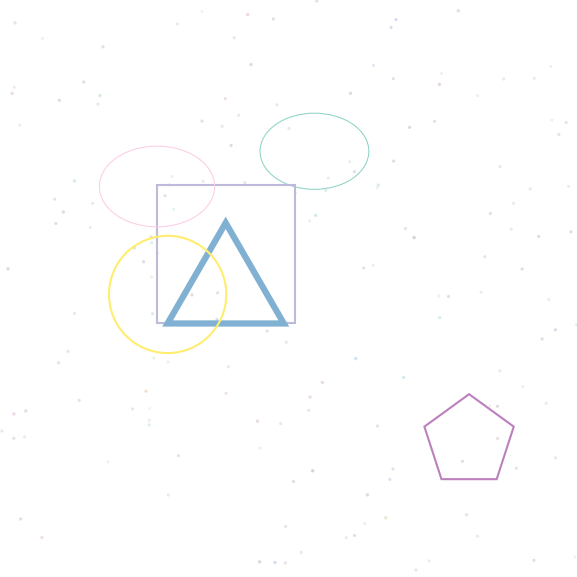[{"shape": "oval", "thickness": 0.5, "radius": 0.47, "center": [0.544, 0.737]}, {"shape": "square", "thickness": 1, "radius": 0.6, "center": [0.391, 0.559]}, {"shape": "triangle", "thickness": 3, "radius": 0.58, "center": [0.391, 0.497]}, {"shape": "oval", "thickness": 0.5, "radius": 0.5, "center": [0.272, 0.676]}, {"shape": "pentagon", "thickness": 1, "radius": 0.41, "center": [0.812, 0.235]}, {"shape": "circle", "thickness": 1, "radius": 0.51, "center": [0.29, 0.489]}]